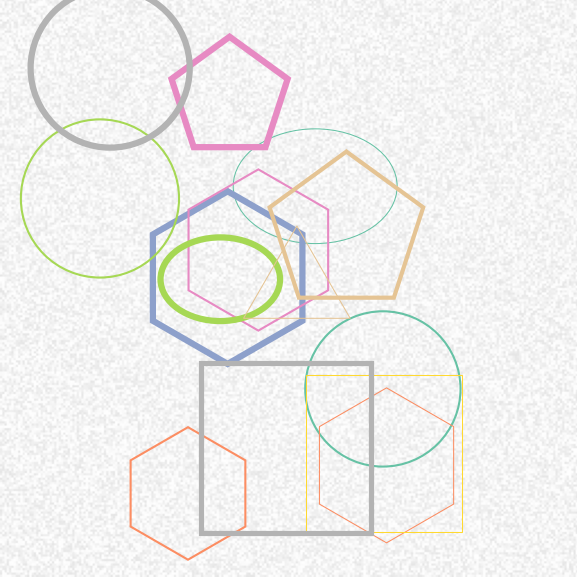[{"shape": "circle", "thickness": 1, "radius": 0.67, "center": [0.663, 0.326]}, {"shape": "oval", "thickness": 0.5, "radius": 0.71, "center": [0.546, 0.677]}, {"shape": "hexagon", "thickness": 0.5, "radius": 0.67, "center": [0.669, 0.193]}, {"shape": "hexagon", "thickness": 1, "radius": 0.57, "center": [0.326, 0.145]}, {"shape": "hexagon", "thickness": 3, "radius": 0.75, "center": [0.394, 0.518]}, {"shape": "pentagon", "thickness": 3, "radius": 0.53, "center": [0.398, 0.83]}, {"shape": "hexagon", "thickness": 1, "radius": 0.7, "center": [0.447, 0.566]}, {"shape": "circle", "thickness": 1, "radius": 0.68, "center": [0.173, 0.655]}, {"shape": "oval", "thickness": 3, "radius": 0.52, "center": [0.381, 0.516]}, {"shape": "square", "thickness": 0.5, "radius": 0.68, "center": [0.665, 0.214]}, {"shape": "triangle", "thickness": 0.5, "radius": 0.53, "center": [0.514, 0.501]}, {"shape": "pentagon", "thickness": 2, "radius": 0.7, "center": [0.6, 0.597]}, {"shape": "square", "thickness": 2.5, "radius": 0.74, "center": [0.495, 0.224]}, {"shape": "circle", "thickness": 3, "radius": 0.69, "center": [0.191, 0.881]}]